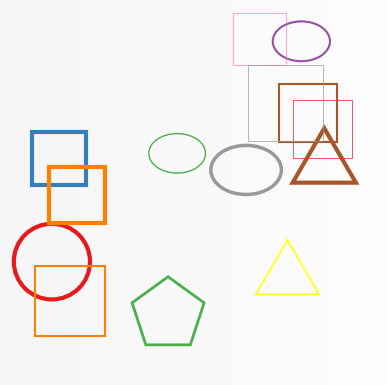[{"shape": "circle", "thickness": 3, "radius": 0.49, "center": [0.134, 0.321]}, {"shape": "square", "thickness": 0.5, "radius": 0.38, "center": [0.833, 0.664]}, {"shape": "square", "thickness": 3, "radius": 0.35, "center": [0.152, 0.588]}, {"shape": "pentagon", "thickness": 2, "radius": 0.49, "center": [0.434, 0.183]}, {"shape": "oval", "thickness": 1, "radius": 0.37, "center": [0.457, 0.602]}, {"shape": "oval", "thickness": 1.5, "radius": 0.37, "center": [0.778, 0.893]}, {"shape": "square", "thickness": 3, "radius": 0.36, "center": [0.2, 0.494]}, {"shape": "square", "thickness": 1.5, "radius": 0.45, "center": [0.18, 0.219]}, {"shape": "triangle", "thickness": 1.5, "radius": 0.47, "center": [0.742, 0.283]}, {"shape": "triangle", "thickness": 3, "radius": 0.47, "center": [0.837, 0.573]}, {"shape": "square", "thickness": 1.5, "radius": 0.38, "center": [0.796, 0.707]}, {"shape": "square", "thickness": 0.5, "radius": 0.34, "center": [0.67, 0.899]}, {"shape": "square", "thickness": 0.5, "radius": 0.49, "center": [0.737, 0.732]}, {"shape": "oval", "thickness": 2.5, "radius": 0.46, "center": [0.635, 0.559]}]